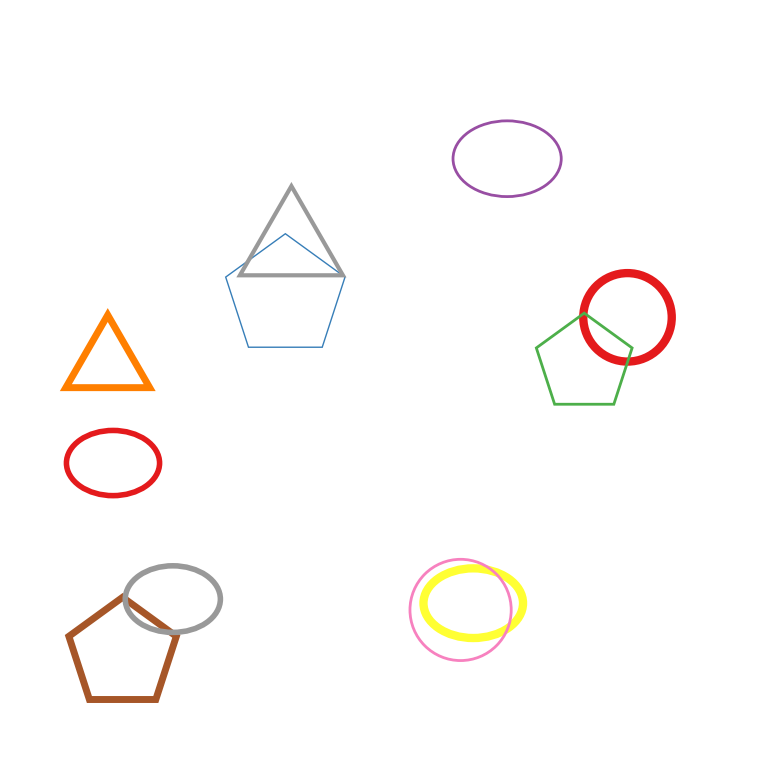[{"shape": "oval", "thickness": 2, "radius": 0.3, "center": [0.147, 0.399]}, {"shape": "circle", "thickness": 3, "radius": 0.29, "center": [0.815, 0.588]}, {"shape": "pentagon", "thickness": 0.5, "radius": 0.41, "center": [0.371, 0.615]}, {"shape": "pentagon", "thickness": 1, "radius": 0.33, "center": [0.759, 0.528]}, {"shape": "oval", "thickness": 1, "radius": 0.35, "center": [0.659, 0.794]}, {"shape": "triangle", "thickness": 2.5, "radius": 0.31, "center": [0.14, 0.528]}, {"shape": "oval", "thickness": 3, "radius": 0.32, "center": [0.615, 0.217]}, {"shape": "pentagon", "thickness": 2.5, "radius": 0.37, "center": [0.159, 0.151]}, {"shape": "circle", "thickness": 1, "radius": 0.33, "center": [0.598, 0.208]}, {"shape": "oval", "thickness": 2, "radius": 0.31, "center": [0.224, 0.222]}, {"shape": "triangle", "thickness": 1.5, "radius": 0.39, "center": [0.378, 0.681]}]